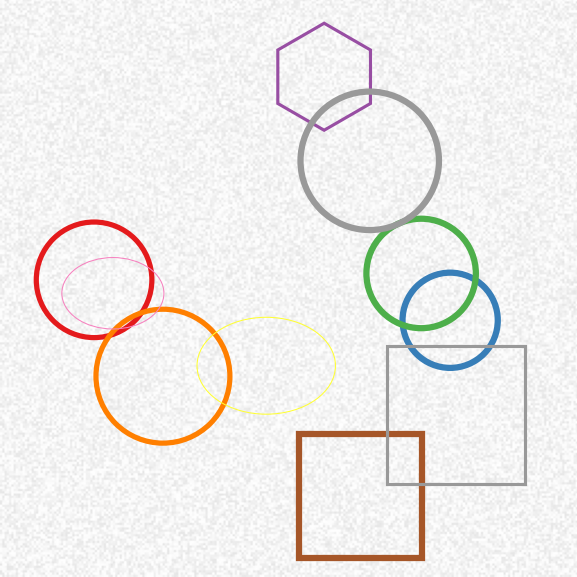[{"shape": "circle", "thickness": 2.5, "radius": 0.5, "center": [0.163, 0.515]}, {"shape": "circle", "thickness": 3, "radius": 0.41, "center": [0.779, 0.445]}, {"shape": "circle", "thickness": 3, "radius": 0.47, "center": [0.729, 0.526]}, {"shape": "hexagon", "thickness": 1.5, "radius": 0.46, "center": [0.561, 0.866]}, {"shape": "circle", "thickness": 2.5, "radius": 0.58, "center": [0.282, 0.348]}, {"shape": "oval", "thickness": 0.5, "radius": 0.6, "center": [0.461, 0.366]}, {"shape": "square", "thickness": 3, "radius": 0.54, "center": [0.624, 0.14]}, {"shape": "oval", "thickness": 0.5, "radius": 0.44, "center": [0.195, 0.491]}, {"shape": "square", "thickness": 1.5, "radius": 0.6, "center": [0.79, 0.281]}, {"shape": "circle", "thickness": 3, "radius": 0.6, "center": [0.64, 0.721]}]